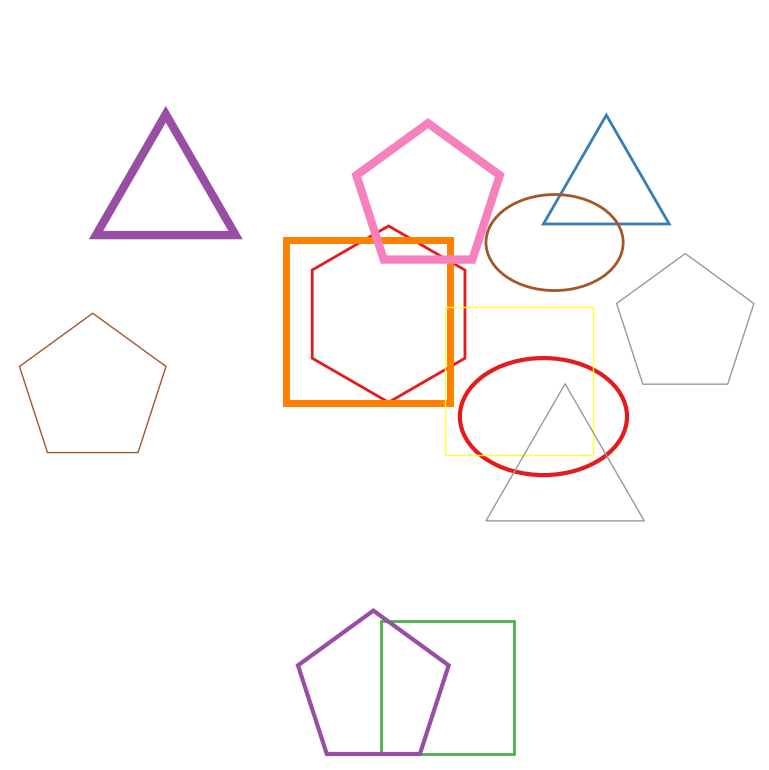[{"shape": "oval", "thickness": 1.5, "radius": 0.54, "center": [0.706, 0.459]}, {"shape": "hexagon", "thickness": 1, "radius": 0.57, "center": [0.505, 0.592]}, {"shape": "triangle", "thickness": 1, "radius": 0.47, "center": [0.787, 0.756]}, {"shape": "square", "thickness": 1, "radius": 0.43, "center": [0.581, 0.108]}, {"shape": "pentagon", "thickness": 1.5, "radius": 0.51, "center": [0.485, 0.104]}, {"shape": "triangle", "thickness": 3, "radius": 0.52, "center": [0.215, 0.747]}, {"shape": "square", "thickness": 2.5, "radius": 0.53, "center": [0.478, 0.583]}, {"shape": "square", "thickness": 0.5, "radius": 0.48, "center": [0.675, 0.505]}, {"shape": "oval", "thickness": 1, "radius": 0.45, "center": [0.72, 0.685]}, {"shape": "pentagon", "thickness": 0.5, "radius": 0.5, "center": [0.12, 0.493]}, {"shape": "pentagon", "thickness": 3, "radius": 0.49, "center": [0.556, 0.742]}, {"shape": "triangle", "thickness": 0.5, "radius": 0.59, "center": [0.734, 0.383]}, {"shape": "pentagon", "thickness": 0.5, "radius": 0.47, "center": [0.89, 0.577]}]